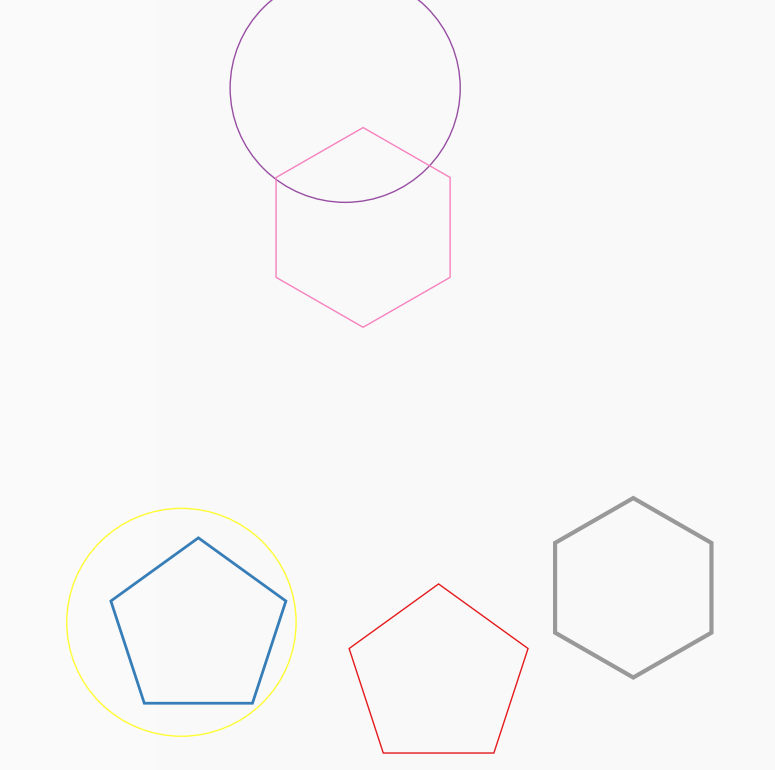[{"shape": "pentagon", "thickness": 0.5, "radius": 0.61, "center": [0.566, 0.12]}, {"shape": "pentagon", "thickness": 1, "radius": 0.59, "center": [0.256, 0.183]}, {"shape": "circle", "thickness": 0.5, "radius": 0.74, "center": [0.445, 0.886]}, {"shape": "circle", "thickness": 0.5, "radius": 0.74, "center": [0.234, 0.192]}, {"shape": "hexagon", "thickness": 0.5, "radius": 0.65, "center": [0.469, 0.705]}, {"shape": "hexagon", "thickness": 1.5, "radius": 0.58, "center": [0.817, 0.237]}]